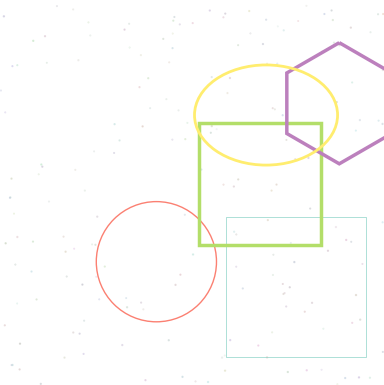[{"shape": "square", "thickness": 0.5, "radius": 0.91, "center": [0.768, 0.254]}, {"shape": "circle", "thickness": 1, "radius": 0.78, "center": [0.406, 0.32]}, {"shape": "square", "thickness": 2.5, "radius": 0.79, "center": [0.675, 0.523]}, {"shape": "hexagon", "thickness": 2.5, "radius": 0.79, "center": [0.881, 0.732]}, {"shape": "oval", "thickness": 2, "radius": 0.93, "center": [0.691, 0.701]}]